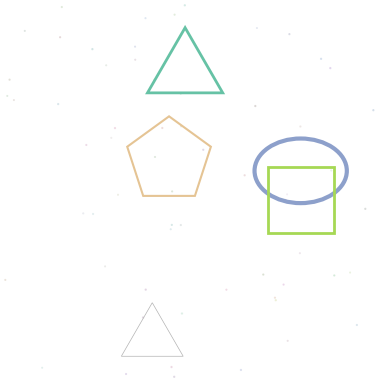[{"shape": "triangle", "thickness": 2, "radius": 0.56, "center": [0.481, 0.815]}, {"shape": "oval", "thickness": 3, "radius": 0.6, "center": [0.781, 0.556]}, {"shape": "square", "thickness": 2, "radius": 0.42, "center": [0.782, 0.48]}, {"shape": "pentagon", "thickness": 1.5, "radius": 0.57, "center": [0.439, 0.584]}, {"shape": "triangle", "thickness": 0.5, "radius": 0.46, "center": [0.395, 0.121]}]